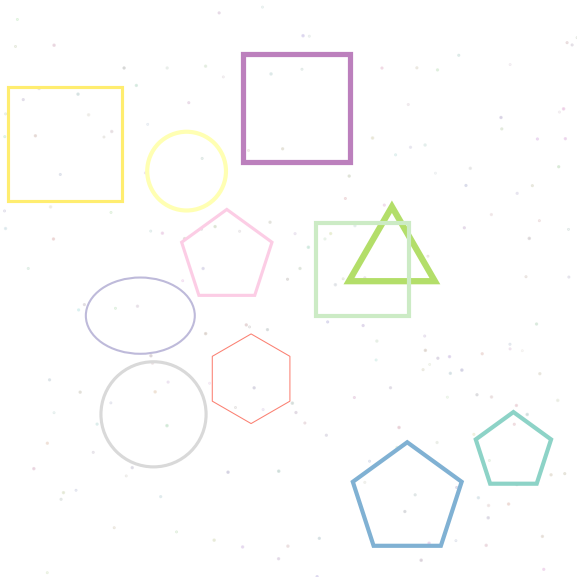[{"shape": "pentagon", "thickness": 2, "radius": 0.34, "center": [0.889, 0.217]}, {"shape": "circle", "thickness": 2, "radius": 0.34, "center": [0.323, 0.703]}, {"shape": "oval", "thickness": 1, "radius": 0.47, "center": [0.243, 0.453]}, {"shape": "hexagon", "thickness": 0.5, "radius": 0.39, "center": [0.435, 0.343]}, {"shape": "pentagon", "thickness": 2, "radius": 0.5, "center": [0.705, 0.134]}, {"shape": "triangle", "thickness": 3, "radius": 0.43, "center": [0.679, 0.555]}, {"shape": "pentagon", "thickness": 1.5, "radius": 0.41, "center": [0.393, 0.554]}, {"shape": "circle", "thickness": 1.5, "radius": 0.46, "center": [0.266, 0.282]}, {"shape": "square", "thickness": 2.5, "radius": 0.46, "center": [0.513, 0.812]}, {"shape": "square", "thickness": 2, "radius": 0.4, "center": [0.628, 0.533]}, {"shape": "square", "thickness": 1.5, "radius": 0.49, "center": [0.113, 0.75]}]